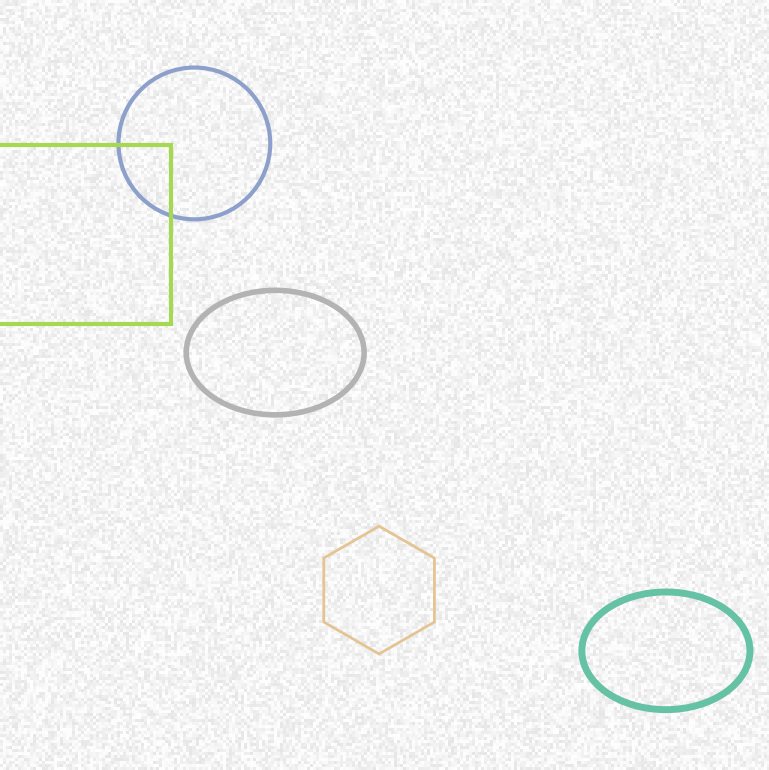[{"shape": "oval", "thickness": 2.5, "radius": 0.55, "center": [0.865, 0.155]}, {"shape": "circle", "thickness": 1.5, "radius": 0.49, "center": [0.252, 0.814]}, {"shape": "square", "thickness": 1.5, "radius": 0.58, "center": [0.106, 0.695]}, {"shape": "hexagon", "thickness": 1, "radius": 0.41, "center": [0.492, 0.234]}, {"shape": "oval", "thickness": 2, "radius": 0.58, "center": [0.357, 0.542]}]